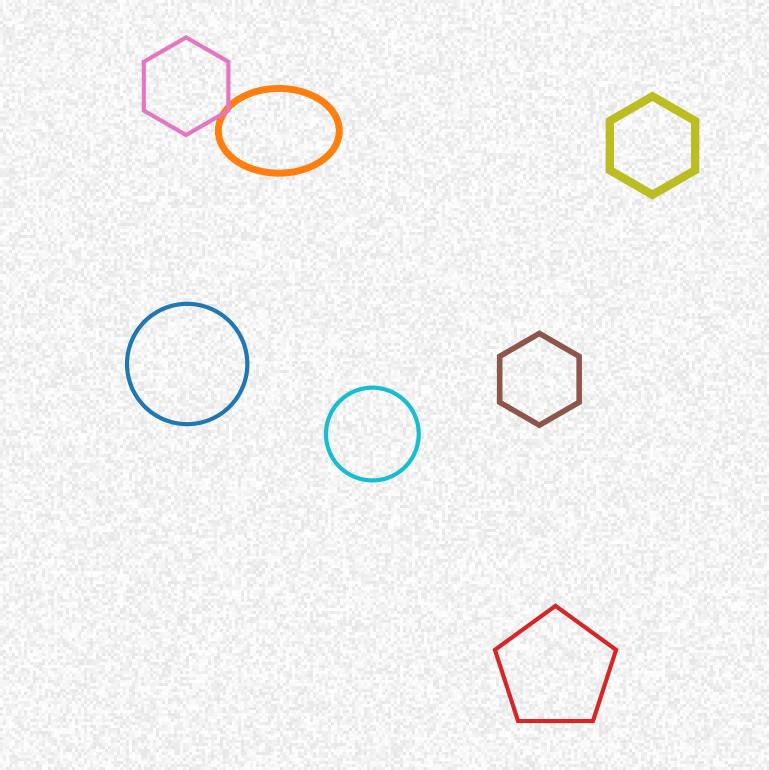[{"shape": "circle", "thickness": 1.5, "radius": 0.39, "center": [0.243, 0.527]}, {"shape": "oval", "thickness": 2.5, "radius": 0.39, "center": [0.362, 0.83]}, {"shape": "pentagon", "thickness": 1.5, "radius": 0.41, "center": [0.721, 0.13]}, {"shape": "hexagon", "thickness": 2, "radius": 0.3, "center": [0.701, 0.507]}, {"shape": "hexagon", "thickness": 1.5, "radius": 0.32, "center": [0.242, 0.888]}, {"shape": "hexagon", "thickness": 3, "radius": 0.32, "center": [0.847, 0.811]}, {"shape": "circle", "thickness": 1.5, "radius": 0.3, "center": [0.484, 0.436]}]